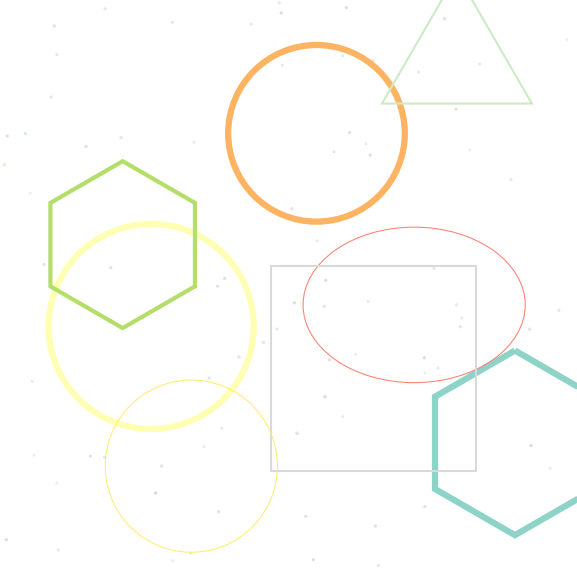[{"shape": "hexagon", "thickness": 3, "radius": 0.8, "center": [0.892, 0.232]}, {"shape": "circle", "thickness": 3, "radius": 0.89, "center": [0.262, 0.434]}, {"shape": "oval", "thickness": 0.5, "radius": 0.96, "center": [0.717, 0.471]}, {"shape": "circle", "thickness": 3, "radius": 0.76, "center": [0.548, 0.768]}, {"shape": "hexagon", "thickness": 2, "radius": 0.72, "center": [0.212, 0.576]}, {"shape": "square", "thickness": 1, "radius": 0.89, "center": [0.647, 0.361]}, {"shape": "triangle", "thickness": 1, "radius": 0.75, "center": [0.791, 0.895]}, {"shape": "circle", "thickness": 0.5, "radius": 0.75, "center": [0.331, 0.192]}]